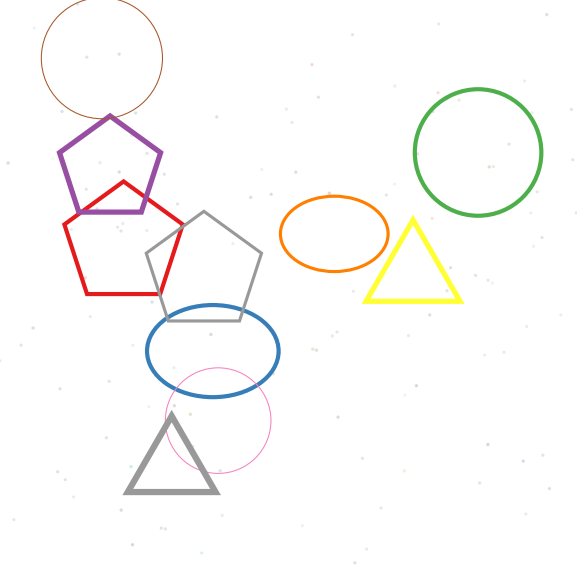[{"shape": "pentagon", "thickness": 2, "radius": 0.54, "center": [0.214, 0.577]}, {"shape": "oval", "thickness": 2, "radius": 0.57, "center": [0.369, 0.391]}, {"shape": "circle", "thickness": 2, "radius": 0.55, "center": [0.828, 0.735]}, {"shape": "pentagon", "thickness": 2.5, "radius": 0.46, "center": [0.191, 0.706]}, {"shape": "oval", "thickness": 1.5, "radius": 0.47, "center": [0.579, 0.594]}, {"shape": "triangle", "thickness": 2.5, "radius": 0.47, "center": [0.715, 0.524]}, {"shape": "circle", "thickness": 0.5, "radius": 0.52, "center": [0.176, 0.898]}, {"shape": "circle", "thickness": 0.5, "radius": 0.46, "center": [0.378, 0.271]}, {"shape": "triangle", "thickness": 3, "radius": 0.44, "center": [0.297, 0.191]}, {"shape": "pentagon", "thickness": 1.5, "radius": 0.52, "center": [0.353, 0.528]}]